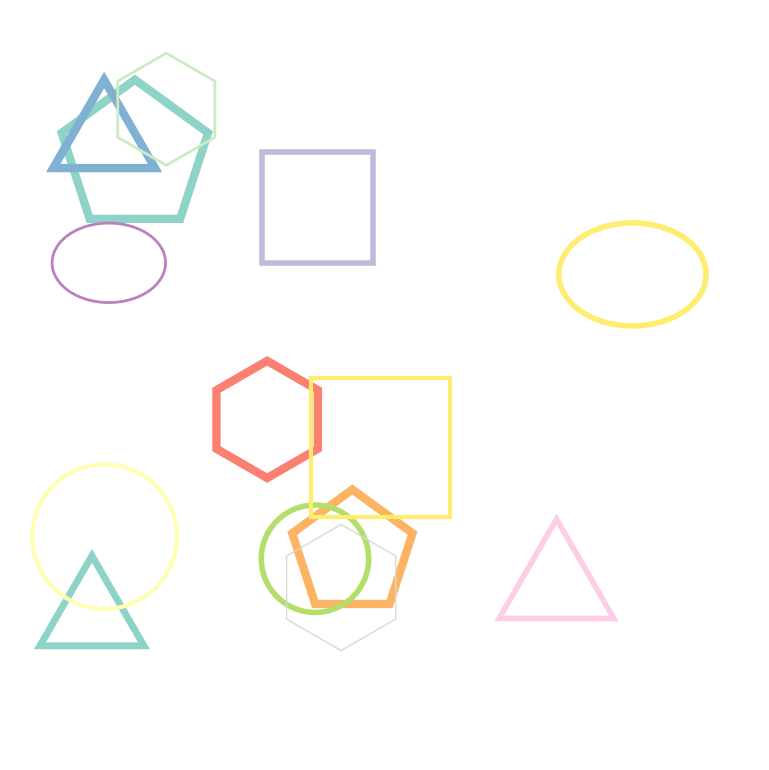[{"shape": "pentagon", "thickness": 3, "radius": 0.5, "center": [0.175, 0.797]}, {"shape": "triangle", "thickness": 2.5, "radius": 0.39, "center": [0.119, 0.2]}, {"shape": "circle", "thickness": 1.5, "radius": 0.47, "center": [0.136, 0.303]}, {"shape": "square", "thickness": 2, "radius": 0.36, "center": [0.412, 0.731]}, {"shape": "hexagon", "thickness": 3, "radius": 0.38, "center": [0.347, 0.455]}, {"shape": "triangle", "thickness": 3, "radius": 0.38, "center": [0.135, 0.82]}, {"shape": "pentagon", "thickness": 3, "radius": 0.41, "center": [0.458, 0.282]}, {"shape": "circle", "thickness": 2, "radius": 0.35, "center": [0.409, 0.274]}, {"shape": "triangle", "thickness": 2, "radius": 0.43, "center": [0.723, 0.24]}, {"shape": "hexagon", "thickness": 0.5, "radius": 0.41, "center": [0.443, 0.237]}, {"shape": "oval", "thickness": 1, "radius": 0.37, "center": [0.141, 0.659]}, {"shape": "hexagon", "thickness": 1, "radius": 0.36, "center": [0.216, 0.858]}, {"shape": "oval", "thickness": 2, "radius": 0.48, "center": [0.821, 0.644]}, {"shape": "square", "thickness": 1.5, "radius": 0.45, "center": [0.495, 0.419]}]